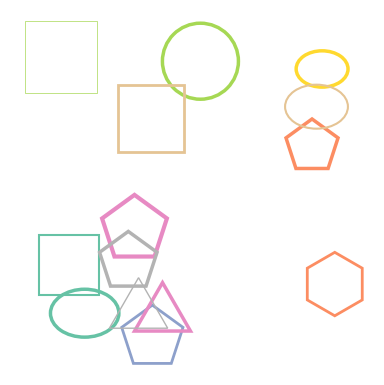[{"shape": "oval", "thickness": 2.5, "radius": 0.44, "center": [0.22, 0.187]}, {"shape": "square", "thickness": 1.5, "radius": 0.39, "center": [0.179, 0.311]}, {"shape": "pentagon", "thickness": 2.5, "radius": 0.36, "center": [0.81, 0.62]}, {"shape": "hexagon", "thickness": 2, "radius": 0.41, "center": [0.87, 0.262]}, {"shape": "pentagon", "thickness": 2, "radius": 0.42, "center": [0.396, 0.124]}, {"shape": "triangle", "thickness": 2.5, "radius": 0.42, "center": [0.422, 0.182]}, {"shape": "pentagon", "thickness": 3, "radius": 0.44, "center": [0.349, 0.405]}, {"shape": "square", "thickness": 0.5, "radius": 0.47, "center": [0.157, 0.852]}, {"shape": "circle", "thickness": 2.5, "radius": 0.49, "center": [0.521, 0.841]}, {"shape": "oval", "thickness": 2.5, "radius": 0.34, "center": [0.837, 0.821]}, {"shape": "oval", "thickness": 1.5, "radius": 0.41, "center": [0.822, 0.723]}, {"shape": "square", "thickness": 2, "radius": 0.43, "center": [0.392, 0.692]}, {"shape": "pentagon", "thickness": 2.5, "radius": 0.39, "center": [0.333, 0.32]}, {"shape": "triangle", "thickness": 1, "radius": 0.44, "center": [0.36, 0.191]}]